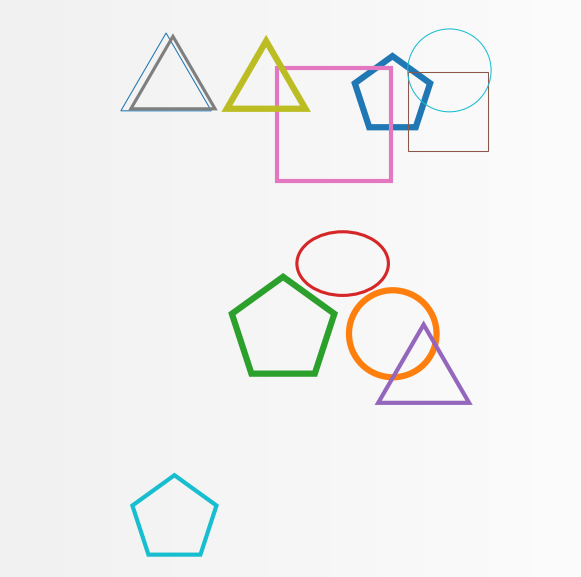[{"shape": "pentagon", "thickness": 3, "radius": 0.34, "center": [0.675, 0.834]}, {"shape": "triangle", "thickness": 0.5, "radius": 0.45, "center": [0.286, 0.852]}, {"shape": "circle", "thickness": 3, "radius": 0.38, "center": [0.676, 0.421]}, {"shape": "pentagon", "thickness": 3, "radius": 0.46, "center": [0.487, 0.427]}, {"shape": "oval", "thickness": 1.5, "radius": 0.39, "center": [0.589, 0.543]}, {"shape": "triangle", "thickness": 2, "radius": 0.45, "center": [0.729, 0.347]}, {"shape": "square", "thickness": 0.5, "radius": 0.34, "center": [0.771, 0.806]}, {"shape": "square", "thickness": 2, "radius": 0.49, "center": [0.574, 0.784]}, {"shape": "triangle", "thickness": 1.5, "radius": 0.42, "center": [0.298, 0.853]}, {"shape": "triangle", "thickness": 3, "radius": 0.39, "center": [0.458, 0.85]}, {"shape": "circle", "thickness": 0.5, "radius": 0.36, "center": [0.773, 0.877]}, {"shape": "pentagon", "thickness": 2, "radius": 0.38, "center": [0.3, 0.1]}]